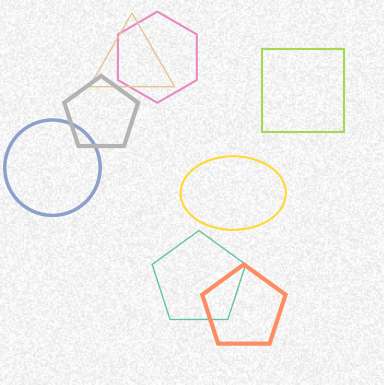[{"shape": "pentagon", "thickness": 1, "radius": 0.64, "center": [0.517, 0.274]}, {"shape": "pentagon", "thickness": 3, "radius": 0.57, "center": [0.633, 0.199]}, {"shape": "circle", "thickness": 2.5, "radius": 0.62, "center": [0.136, 0.564]}, {"shape": "hexagon", "thickness": 1.5, "radius": 0.59, "center": [0.409, 0.851]}, {"shape": "square", "thickness": 1.5, "radius": 0.54, "center": [0.787, 0.765]}, {"shape": "oval", "thickness": 1.5, "radius": 0.68, "center": [0.606, 0.498]}, {"shape": "triangle", "thickness": 1, "radius": 0.64, "center": [0.343, 0.839]}, {"shape": "pentagon", "thickness": 3, "radius": 0.5, "center": [0.263, 0.702]}]